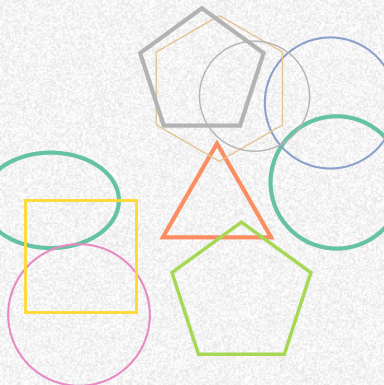[{"shape": "oval", "thickness": 3, "radius": 0.89, "center": [0.132, 0.48]}, {"shape": "circle", "thickness": 3, "radius": 0.86, "center": [0.875, 0.526]}, {"shape": "triangle", "thickness": 3, "radius": 0.81, "center": [0.564, 0.465]}, {"shape": "circle", "thickness": 1.5, "radius": 0.85, "center": [0.858, 0.733]}, {"shape": "circle", "thickness": 1.5, "radius": 0.92, "center": [0.205, 0.182]}, {"shape": "pentagon", "thickness": 2.5, "radius": 0.95, "center": [0.627, 0.233]}, {"shape": "square", "thickness": 2, "radius": 0.72, "center": [0.209, 0.335]}, {"shape": "hexagon", "thickness": 1, "radius": 0.95, "center": [0.57, 0.77]}, {"shape": "pentagon", "thickness": 3, "radius": 0.84, "center": [0.524, 0.81]}, {"shape": "circle", "thickness": 1, "radius": 0.72, "center": [0.661, 0.75]}]